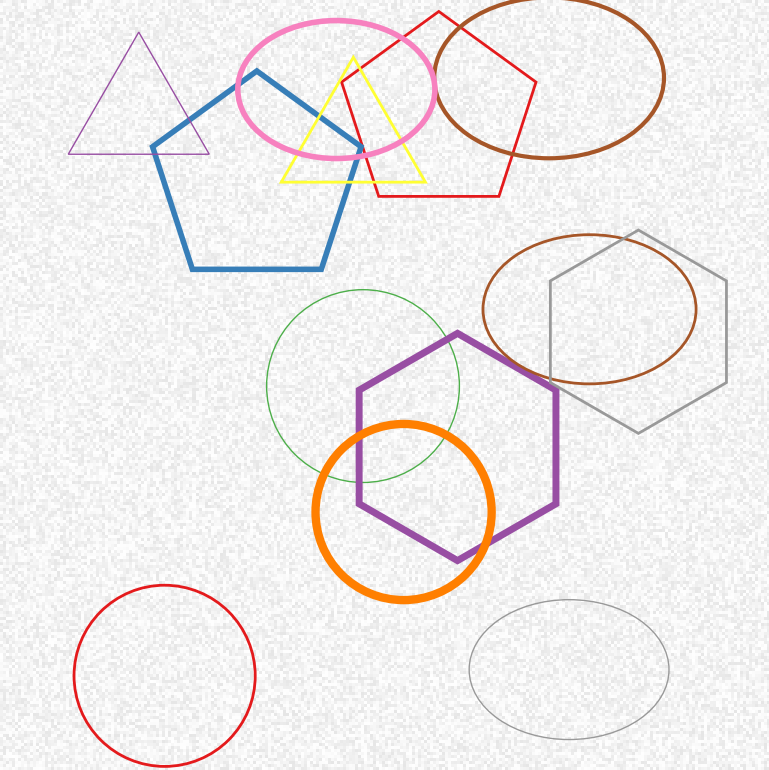[{"shape": "circle", "thickness": 1, "radius": 0.59, "center": [0.214, 0.122]}, {"shape": "pentagon", "thickness": 1, "radius": 0.66, "center": [0.57, 0.852]}, {"shape": "pentagon", "thickness": 2, "radius": 0.71, "center": [0.334, 0.765]}, {"shape": "circle", "thickness": 0.5, "radius": 0.63, "center": [0.471, 0.499]}, {"shape": "hexagon", "thickness": 2.5, "radius": 0.74, "center": [0.594, 0.42]}, {"shape": "triangle", "thickness": 0.5, "radius": 0.53, "center": [0.18, 0.853]}, {"shape": "circle", "thickness": 3, "radius": 0.57, "center": [0.524, 0.335]}, {"shape": "triangle", "thickness": 1, "radius": 0.54, "center": [0.459, 0.817]}, {"shape": "oval", "thickness": 1.5, "radius": 0.75, "center": [0.713, 0.899]}, {"shape": "oval", "thickness": 1, "radius": 0.69, "center": [0.766, 0.598]}, {"shape": "oval", "thickness": 2, "radius": 0.64, "center": [0.437, 0.884]}, {"shape": "oval", "thickness": 0.5, "radius": 0.65, "center": [0.739, 0.13]}, {"shape": "hexagon", "thickness": 1, "radius": 0.66, "center": [0.829, 0.569]}]